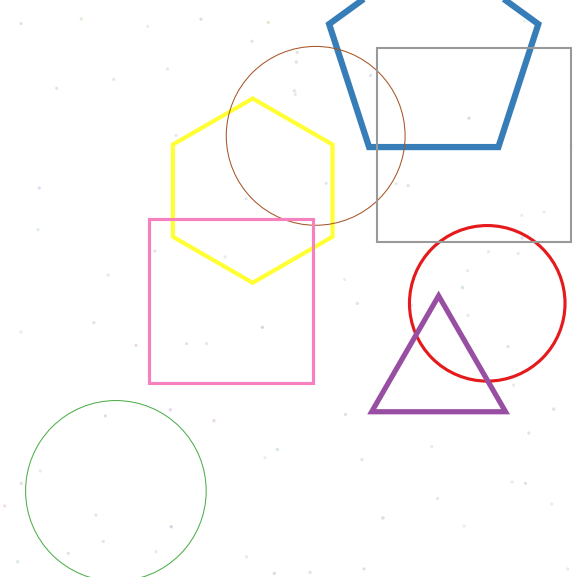[{"shape": "circle", "thickness": 1.5, "radius": 0.67, "center": [0.844, 0.474]}, {"shape": "pentagon", "thickness": 3, "radius": 0.95, "center": [0.751, 0.899]}, {"shape": "circle", "thickness": 0.5, "radius": 0.78, "center": [0.201, 0.149]}, {"shape": "triangle", "thickness": 2.5, "radius": 0.67, "center": [0.76, 0.353]}, {"shape": "hexagon", "thickness": 2, "radius": 0.8, "center": [0.438, 0.669]}, {"shape": "circle", "thickness": 0.5, "radius": 0.77, "center": [0.547, 0.764]}, {"shape": "square", "thickness": 1.5, "radius": 0.71, "center": [0.399, 0.477]}, {"shape": "square", "thickness": 1, "radius": 0.84, "center": [0.821, 0.748]}]